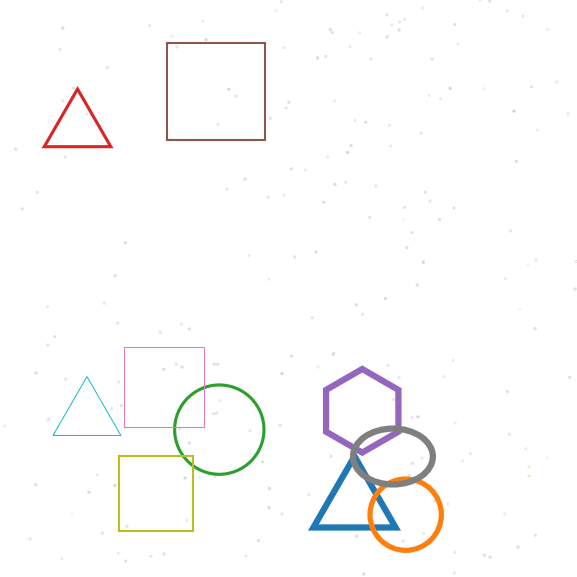[{"shape": "triangle", "thickness": 3, "radius": 0.41, "center": [0.614, 0.127]}, {"shape": "circle", "thickness": 2.5, "radius": 0.31, "center": [0.702, 0.108]}, {"shape": "circle", "thickness": 1.5, "radius": 0.39, "center": [0.38, 0.255]}, {"shape": "triangle", "thickness": 1.5, "radius": 0.33, "center": [0.134, 0.778]}, {"shape": "hexagon", "thickness": 3, "radius": 0.36, "center": [0.627, 0.288]}, {"shape": "square", "thickness": 1, "radius": 0.42, "center": [0.374, 0.84]}, {"shape": "square", "thickness": 0.5, "radius": 0.35, "center": [0.285, 0.329]}, {"shape": "oval", "thickness": 3, "radius": 0.35, "center": [0.68, 0.209]}, {"shape": "square", "thickness": 1, "radius": 0.32, "center": [0.27, 0.144]}, {"shape": "triangle", "thickness": 0.5, "radius": 0.34, "center": [0.151, 0.279]}]